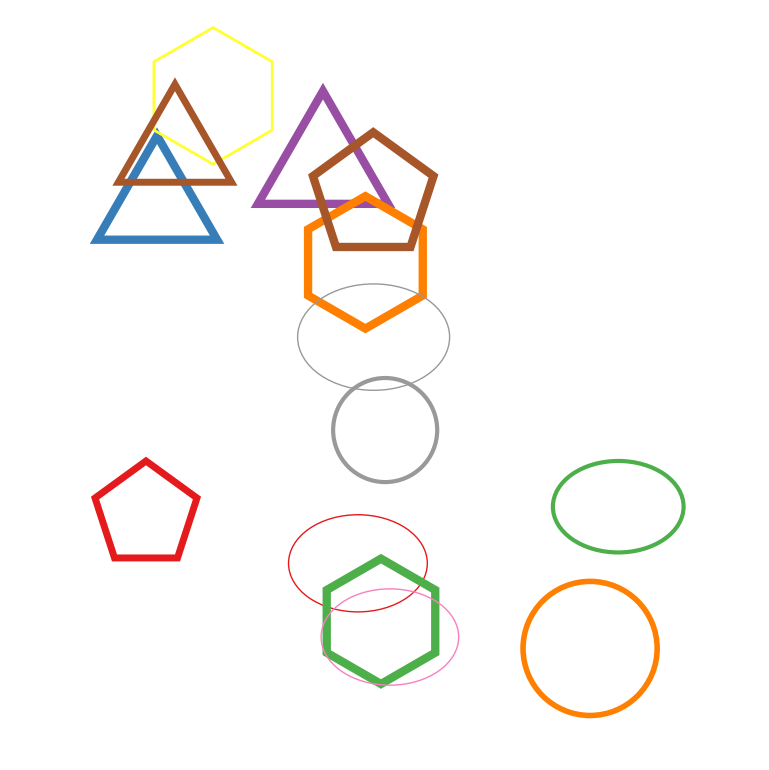[{"shape": "oval", "thickness": 0.5, "radius": 0.45, "center": [0.465, 0.268]}, {"shape": "pentagon", "thickness": 2.5, "radius": 0.35, "center": [0.19, 0.332]}, {"shape": "triangle", "thickness": 3, "radius": 0.45, "center": [0.204, 0.734]}, {"shape": "hexagon", "thickness": 3, "radius": 0.41, "center": [0.495, 0.193]}, {"shape": "oval", "thickness": 1.5, "radius": 0.42, "center": [0.803, 0.342]}, {"shape": "triangle", "thickness": 3, "radius": 0.49, "center": [0.419, 0.784]}, {"shape": "circle", "thickness": 2, "radius": 0.44, "center": [0.766, 0.158]}, {"shape": "hexagon", "thickness": 3, "radius": 0.43, "center": [0.475, 0.659]}, {"shape": "hexagon", "thickness": 1, "radius": 0.44, "center": [0.277, 0.875]}, {"shape": "triangle", "thickness": 2.5, "radius": 0.42, "center": [0.227, 0.806]}, {"shape": "pentagon", "thickness": 3, "radius": 0.41, "center": [0.485, 0.746]}, {"shape": "oval", "thickness": 0.5, "radius": 0.45, "center": [0.506, 0.173]}, {"shape": "circle", "thickness": 1.5, "radius": 0.34, "center": [0.5, 0.442]}, {"shape": "oval", "thickness": 0.5, "radius": 0.49, "center": [0.485, 0.562]}]